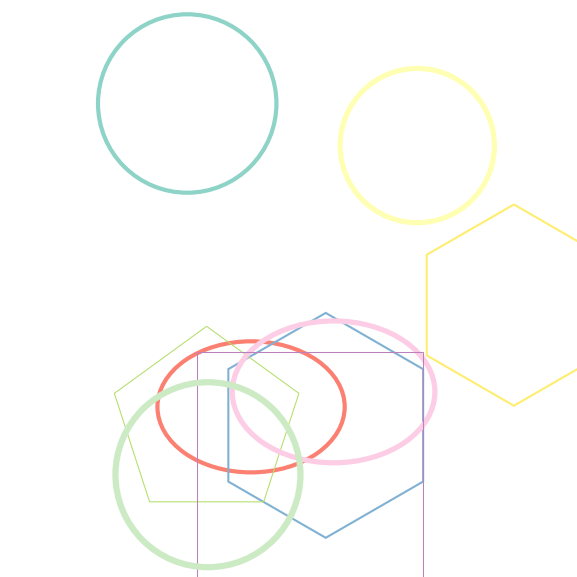[{"shape": "circle", "thickness": 2, "radius": 0.77, "center": [0.324, 0.82]}, {"shape": "circle", "thickness": 2.5, "radius": 0.67, "center": [0.723, 0.747]}, {"shape": "oval", "thickness": 2, "radius": 0.81, "center": [0.435, 0.295]}, {"shape": "hexagon", "thickness": 1, "radius": 0.97, "center": [0.564, 0.263]}, {"shape": "pentagon", "thickness": 0.5, "radius": 0.84, "center": [0.358, 0.266]}, {"shape": "oval", "thickness": 2.5, "radius": 0.88, "center": [0.578, 0.321]}, {"shape": "square", "thickness": 0.5, "radius": 0.98, "center": [0.537, 0.194]}, {"shape": "circle", "thickness": 3, "radius": 0.8, "center": [0.36, 0.177]}, {"shape": "hexagon", "thickness": 1, "radius": 0.87, "center": [0.89, 0.471]}]